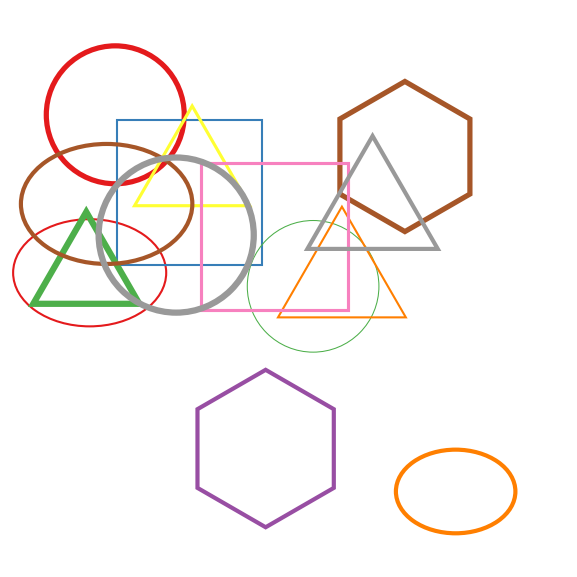[{"shape": "circle", "thickness": 2.5, "radius": 0.6, "center": [0.2, 0.8]}, {"shape": "oval", "thickness": 1, "radius": 0.66, "center": [0.155, 0.527]}, {"shape": "square", "thickness": 1, "radius": 0.63, "center": [0.328, 0.665]}, {"shape": "circle", "thickness": 0.5, "radius": 0.57, "center": [0.542, 0.503]}, {"shape": "triangle", "thickness": 3, "radius": 0.53, "center": [0.149, 0.526]}, {"shape": "hexagon", "thickness": 2, "radius": 0.68, "center": [0.46, 0.222]}, {"shape": "triangle", "thickness": 1, "radius": 0.64, "center": [0.592, 0.513]}, {"shape": "oval", "thickness": 2, "radius": 0.52, "center": [0.789, 0.148]}, {"shape": "triangle", "thickness": 1.5, "radius": 0.58, "center": [0.333, 0.701]}, {"shape": "oval", "thickness": 2, "radius": 0.74, "center": [0.185, 0.646]}, {"shape": "hexagon", "thickness": 2.5, "radius": 0.65, "center": [0.701, 0.728]}, {"shape": "square", "thickness": 1.5, "radius": 0.64, "center": [0.475, 0.589]}, {"shape": "circle", "thickness": 3, "radius": 0.67, "center": [0.305, 0.592]}, {"shape": "triangle", "thickness": 2, "radius": 0.65, "center": [0.645, 0.633]}]